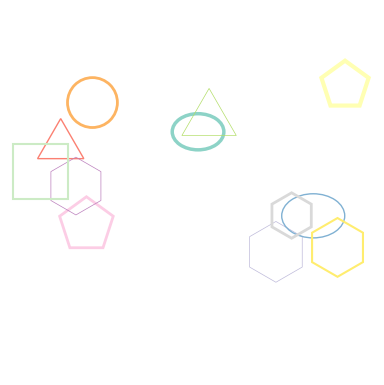[{"shape": "oval", "thickness": 2.5, "radius": 0.34, "center": [0.514, 0.658]}, {"shape": "pentagon", "thickness": 3, "radius": 0.32, "center": [0.896, 0.778]}, {"shape": "hexagon", "thickness": 0.5, "radius": 0.39, "center": [0.717, 0.346]}, {"shape": "triangle", "thickness": 1, "radius": 0.35, "center": [0.158, 0.623]}, {"shape": "oval", "thickness": 1, "radius": 0.41, "center": [0.814, 0.439]}, {"shape": "circle", "thickness": 2, "radius": 0.32, "center": [0.24, 0.734]}, {"shape": "triangle", "thickness": 0.5, "radius": 0.41, "center": [0.543, 0.689]}, {"shape": "pentagon", "thickness": 2, "radius": 0.37, "center": [0.225, 0.416]}, {"shape": "hexagon", "thickness": 2, "radius": 0.29, "center": [0.757, 0.44]}, {"shape": "hexagon", "thickness": 0.5, "radius": 0.38, "center": [0.197, 0.517]}, {"shape": "square", "thickness": 1.5, "radius": 0.35, "center": [0.105, 0.555]}, {"shape": "hexagon", "thickness": 1.5, "radius": 0.38, "center": [0.877, 0.357]}]